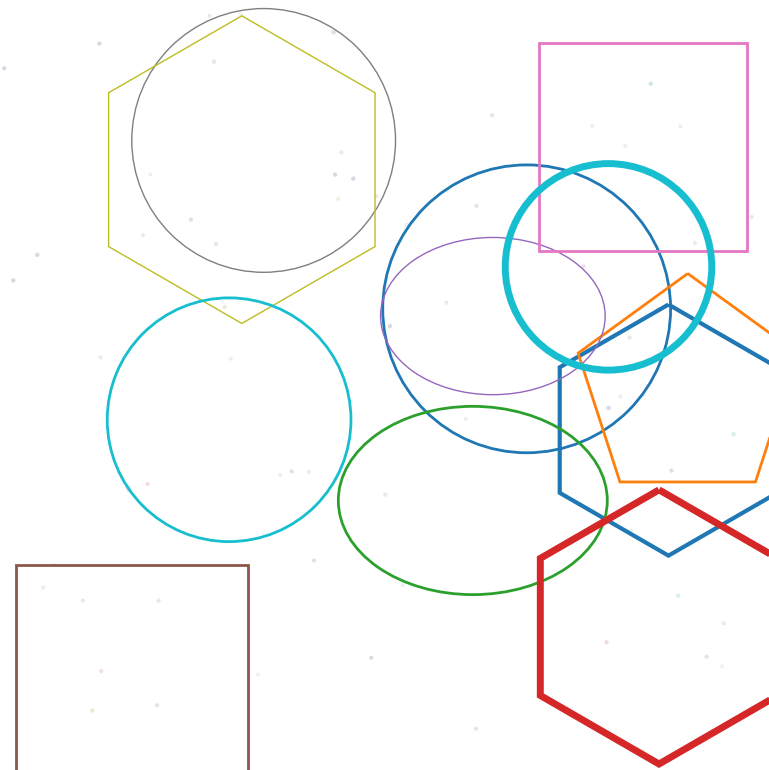[{"shape": "circle", "thickness": 1, "radius": 0.93, "center": [0.684, 0.599]}, {"shape": "hexagon", "thickness": 1.5, "radius": 0.82, "center": [0.868, 0.441]}, {"shape": "pentagon", "thickness": 1, "radius": 0.75, "center": [0.893, 0.495]}, {"shape": "oval", "thickness": 1, "radius": 0.87, "center": [0.614, 0.35]}, {"shape": "hexagon", "thickness": 2.5, "radius": 0.89, "center": [0.856, 0.186]}, {"shape": "oval", "thickness": 0.5, "radius": 0.73, "center": [0.64, 0.59]}, {"shape": "square", "thickness": 1, "radius": 0.75, "center": [0.171, 0.116]}, {"shape": "square", "thickness": 1, "radius": 0.67, "center": [0.835, 0.809]}, {"shape": "circle", "thickness": 0.5, "radius": 0.86, "center": [0.342, 0.818]}, {"shape": "hexagon", "thickness": 0.5, "radius": 1.0, "center": [0.314, 0.78]}, {"shape": "circle", "thickness": 1, "radius": 0.79, "center": [0.298, 0.455]}, {"shape": "circle", "thickness": 2.5, "radius": 0.67, "center": [0.79, 0.653]}]